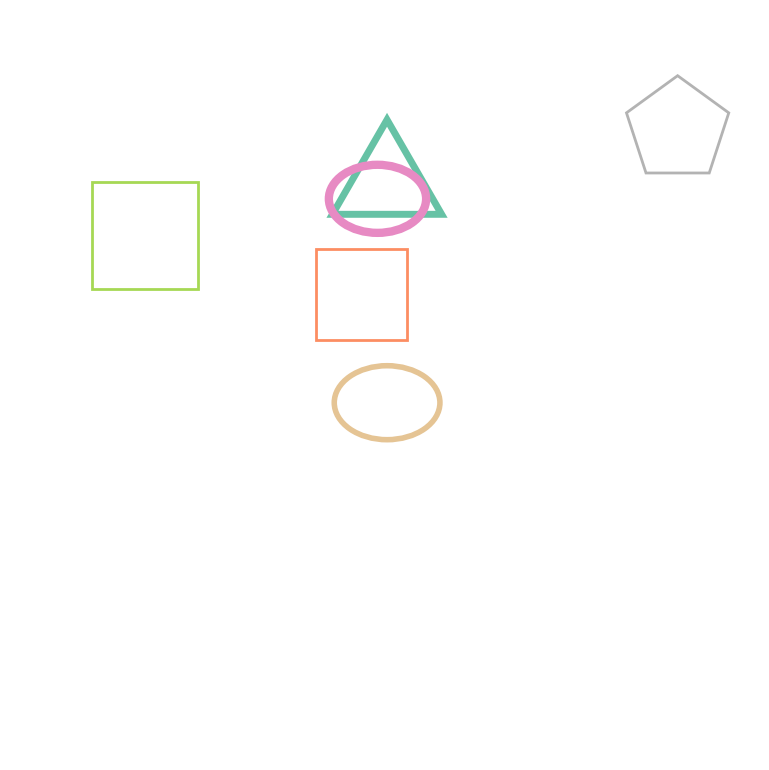[{"shape": "triangle", "thickness": 2.5, "radius": 0.41, "center": [0.503, 0.763]}, {"shape": "square", "thickness": 1, "radius": 0.3, "center": [0.47, 0.618]}, {"shape": "oval", "thickness": 3, "radius": 0.32, "center": [0.49, 0.742]}, {"shape": "square", "thickness": 1, "radius": 0.35, "center": [0.188, 0.694]}, {"shape": "oval", "thickness": 2, "radius": 0.34, "center": [0.503, 0.477]}, {"shape": "pentagon", "thickness": 1, "radius": 0.35, "center": [0.88, 0.832]}]